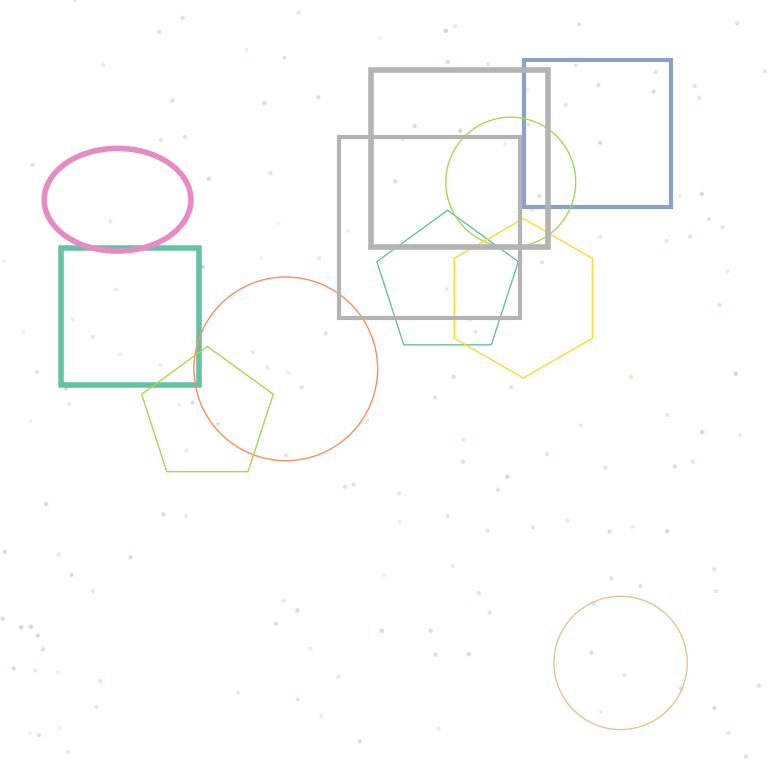[{"shape": "square", "thickness": 2, "radius": 0.45, "center": [0.169, 0.589]}, {"shape": "pentagon", "thickness": 0.5, "radius": 0.48, "center": [0.581, 0.63]}, {"shape": "circle", "thickness": 0.5, "radius": 0.6, "center": [0.371, 0.521]}, {"shape": "square", "thickness": 1.5, "radius": 0.48, "center": [0.776, 0.827]}, {"shape": "oval", "thickness": 2, "radius": 0.48, "center": [0.153, 0.741]}, {"shape": "pentagon", "thickness": 0.5, "radius": 0.45, "center": [0.269, 0.46]}, {"shape": "circle", "thickness": 0.5, "radius": 0.42, "center": [0.663, 0.763]}, {"shape": "hexagon", "thickness": 0.5, "radius": 0.52, "center": [0.68, 0.613]}, {"shape": "circle", "thickness": 0.5, "radius": 0.43, "center": [0.806, 0.139]}, {"shape": "square", "thickness": 1.5, "radius": 0.59, "center": [0.558, 0.705]}, {"shape": "square", "thickness": 2, "radius": 0.57, "center": [0.597, 0.795]}]